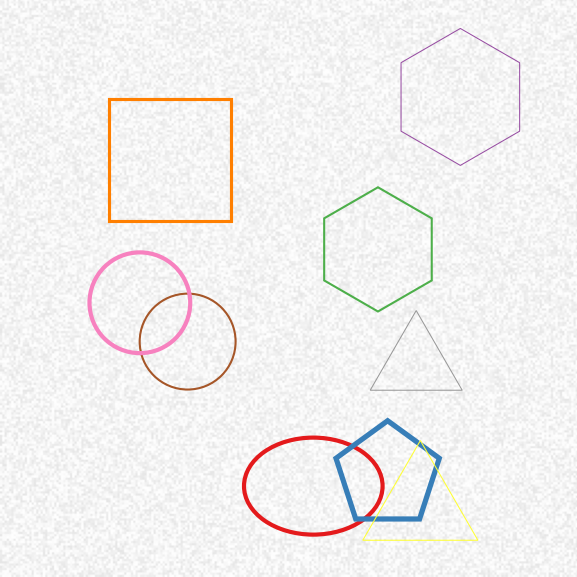[{"shape": "oval", "thickness": 2, "radius": 0.6, "center": [0.542, 0.157]}, {"shape": "pentagon", "thickness": 2.5, "radius": 0.47, "center": [0.671, 0.177]}, {"shape": "hexagon", "thickness": 1, "radius": 0.54, "center": [0.654, 0.567]}, {"shape": "hexagon", "thickness": 0.5, "radius": 0.59, "center": [0.797, 0.831]}, {"shape": "square", "thickness": 1.5, "radius": 0.53, "center": [0.294, 0.722]}, {"shape": "triangle", "thickness": 0.5, "radius": 0.58, "center": [0.728, 0.121]}, {"shape": "circle", "thickness": 1, "radius": 0.42, "center": [0.325, 0.408]}, {"shape": "circle", "thickness": 2, "radius": 0.44, "center": [0.242, 0.475]}, {"shape": "triangle", "thickness": 0.5, "radius": 0.46, "center": [0.721, 0.369]}]